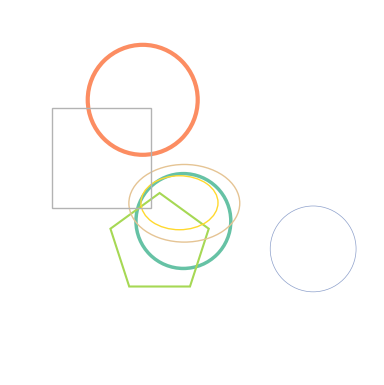[{"shape": "circle", "thickness": 2.5, "radius": 0.62, "center": [0.476, 0.426]}, {"shape": "circle", "thickness": 3, "radius": 0.71, "center": [0.371, 0.741]}, {"shape": "circle", "thickness": 0.5, "radius": 0.56, "center": [0.813, 0.353]}, {"shape": "pentagon", "thickness": 1.5, "radius": 0.67, "center": [0.415, 0.364]}, {"shape": "oval", "thickness": 1, "radius": 0.5, "center": [0.466, 0.473]}, {"shape": "oval", "thickness": 1, "radius": 0.72, "center": [0.479, 0.472]}, {"shape": "square", "thickness": 1, "radius": 0.65, "center": [0.263, 0.589]}]